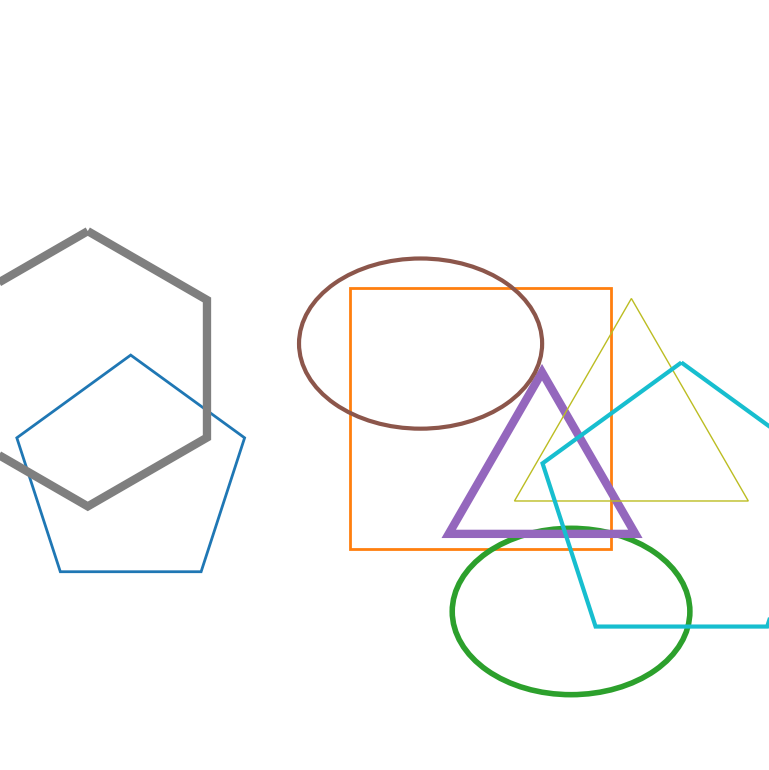[{"shape": "pentagon", "thickness": 1, "radius": 0.78, "center": [0.17, 0.383]}, {"shape": "square", "thickness": 1, "radius": 0.85, "center": [0.625, 0.456]}, {"shape": "oval", "thickness": 2, "radius": 0.77, "center": [0.742, 0.206]}, {"shape": "triangle", "thickness": 3, "radius": 0.7, "center": [0.704, 0.377]}, {"shape": "oval", "thickness": 1.5, "radius": 0.79, "center": [0.546, 0.554]}, {"shape": "hexagon", "thickness": 3, "radius": 0.89, "center": [0.114, 0.521]}, {"shape": "triangle", "thickness": 0.5, "radius": 0.88, "center": [0.82, 0.437]}, {"shape": "pentagon", "thickness": 1.5, "radius": 0.95, "center": [0.885, 0.34]}]